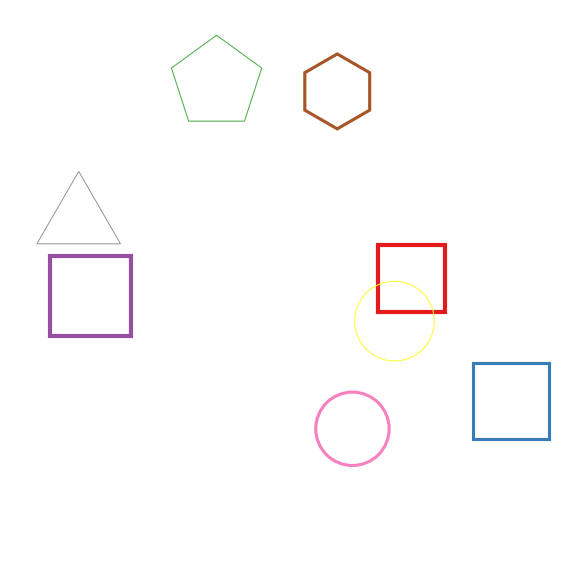[{"shape": "square", "thickness": 2, "radius": 0.29, "center": [0.712, 0.516]}, {"shape": "square", "thickness": 1.5, "radius": 0.33, "center": [0.885, 0.305]}, {"shape": "pentagon", "thickness": 0.5, "radius": 0.41, "center": [0.375, 0.856]}, {"shape": "square", "thickness": 2, "radius": 0.35, "center": [0.157, 0.487]}, {"shape": "circle", "thickness": 0.5, "radius": 0.34, "center": [0.683, 0.443]}, {"shape": "hexagon", "thickness": 1.5, "radius": 0.32, "center": [0.584, 0.841]}, {"shape": "circle", "thickness": 1.5, "radius": 0.32, "center": [0.61, 0.257]}, {"shape": "triangle", "thickness": 0.5, "radius": 0.42, "center": [0.136, 0.619]}]